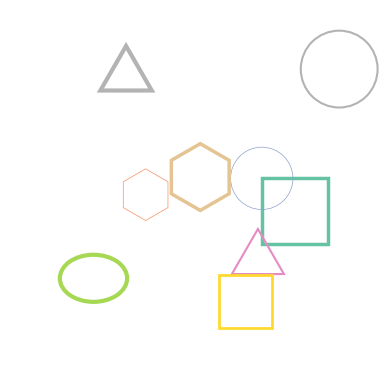[{"shape": "square", "thickness": 2.5, "radius": 0.43, "center": [0.765, 0.451]}, {"shape": "hexagon", "thickness": 0.5, "radius": 0.34, "center": [0.378, 0.494]}, {"shape": "circle", "thickness": 0.5, "radius": 0.4, "center": [0.68, 0.537]}, {"shape": "triangle", "thickness": 1.5, "radius": 0.39, "center": [0.67, 0.327]}, {"shape": "oval", "thickness": 3, "radius": 0.44, "center": [0.243, 0.277]}, {"shape": "square", "thickness": 2, "radius": 0.35, "center": [0.638, 0.216]}, {"shape": "hexagon", "thickness": 2.5, "radius": 0.43, "center": [0.52, 0.54]}, {"shape": "circle", "thickness": 1.5, "radius": 0.5, "center": [0.881, 0.821]}, {"shape": "triangle", "thickness": 3, "radius": 0.39, "center": [0.327, 0.803]}]